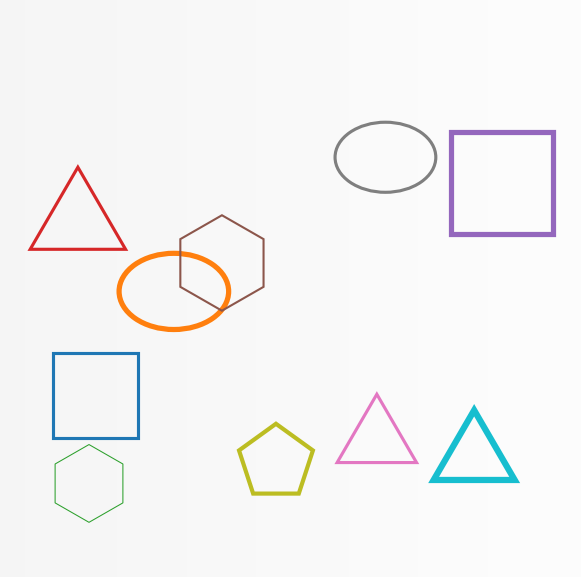[{"shape": "square", "thickness": 1.5, "radius": 0.37, "center": [0.165, 0.314]}, {"shape": "oval", "thickness": 2.5, "radius": 0.47, "center": [0.299, 0.495]}, {"shape": "hexagon", "thickness": 0.5, "radius": 0.34, "center": [0.153, 0.162]}, {"shape": "triangle", "thickness": 1.5, "radius": 0.47, "center": [0.134, 0.615]}, {"shape": "square", "thickness": 2.5, "radius": 0.44, "center": [0.863, 0.682]}, {"shape": "hexagon", "thickness": 1, "radius": 0.41, "center": [0.382, 0.544]}, {"shape": "triangle", "thickness": 1.5, "radius": 0.39, "center": [0.648, 0.238]}, {"shape": "oval", "thickness": 1.5, "radius": 0.43, "center": [0.663, 0.727]}, {"shape": "pentagon", "thickness": 2, "radius": 0.33, "center": [0.475, 0.199]}, {"shape": "triangle", "thickness": 3, "radius": 0.4, "center": [0.816, 0.208]}]